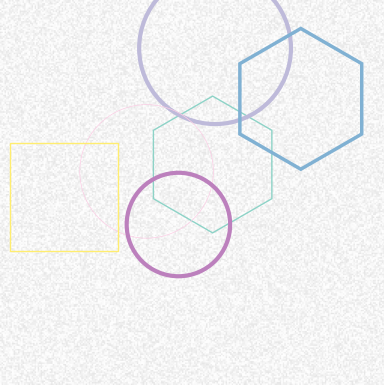[{"shape": "hexagon", "thickness": 1, "radius": 0.89, "center": [0.552, 0.573]}, {"shape": "circle", "thickness": 3, "radius": 0.99, "center": [0.559, 0.875]}, {"shape": "hexagon", "thickness": 2.5, "radius": 0.91, "center": [0.781, 0.743]}, {"shape": "circle", "thickness": 0.5, "radius": 0.87, "center": [0.381, 0.555]}, {"shape": "circle", "thickness": 3, "radius": 0.67, "center": [0.463, 0.417]}, {"shape": "square", "thickness": 1, "radius": 0.7, "center": [0.167, 0.489]}]